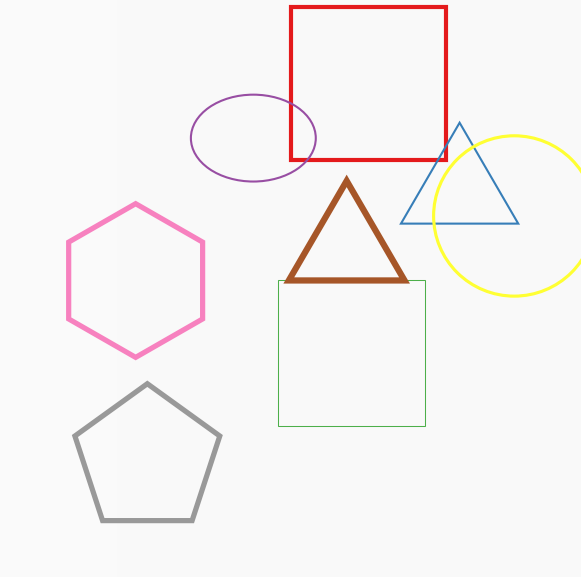[{"shape": "square", "thickness": 2, "radius": 0.66, "center": [0.634, 0.854]}, {"shape": "triangle", "thickness": 1, "radius": 0.58, "center": [0.791, 0.67]}, {"shape": "square", "thickness": 0.5, "radius": 0.63, "center": [0.604, 0.387]}, {"shape": "oval", "thickness": 1, "radius": 0.54, "center": [0.436, 0.76]}, {"shape": "circle", "thickness": 1.5, "radius": 0.69, "center": [0.885, 0.625]}, {"shape": "triangle", "thickness": 3, "radius": 0.57, "center": [0.596, 0.571]}, {"shape": "hexagon", "thickness": 2.5, "radius": 0.67, "center": [0.233, 0.513]}, {"shape": "pentagon", "thickness": 2.5, "radius": 0.66, "center": [0.253, 0.204]}]